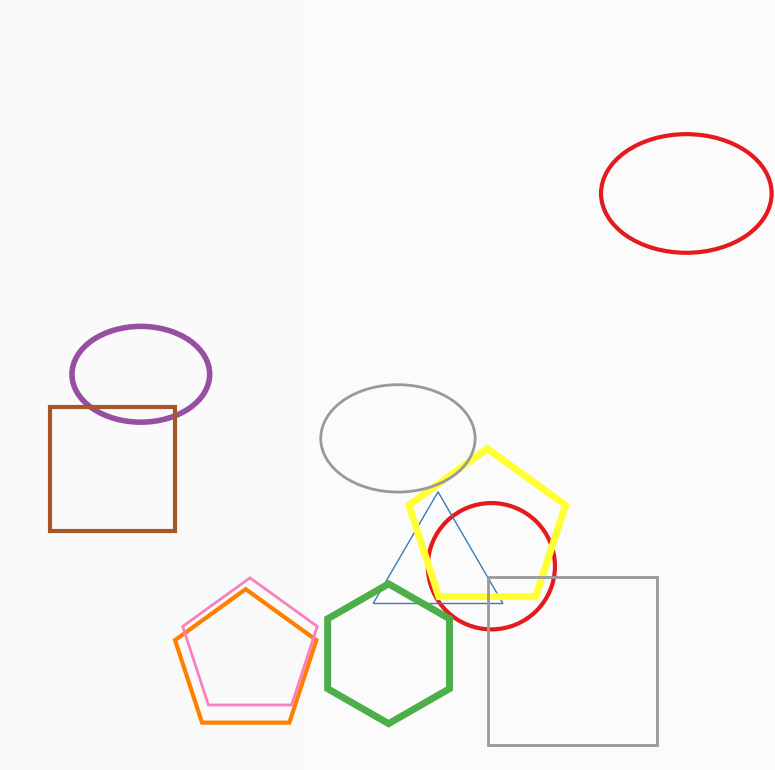[{"shape": "circle", "thickness": 1.5, "radius": 0.41, "center": [0.634, 0.265]}, {"shape": "oval", "thickness": 1.5, "radius": 0.55, "center": [0.886, 0.749]}, {"shape": "triangle", "thickness": 0.5, "radius": 0.48, "center": [0.565, 0.265]}, {"shape": "hexagon", "thickness": 2.5, "radius": 0.45, "center": [0.501, 0.151]}, {"shape": "oval", "thickness": 2, "radius": 0.44, "center": [0.182, 0.514]}, {"shape": "pentagon", "thickness": 1.5, "radius": 0.48, "center": [0.317, 0.139]}, {"shape": "pentagon", "thickness": 2.5, "radius": 0.53, "center": [0.629, 0.311]}, {"shape": "square", "thickness": 1.5, "radius": 0.4, "center": [0.145, 0.391]}, {"shape": "pentagon", "thickness": 1, "radius": 0.46, "center": [0.323, 0.158]}, {"shape": "oval", "thickness": 1, "radius": 0.5, "center": [0.513, 0.431]}, {"shape": "square", "thickness": 1, "radius": 0.55, "center": [0.739, 0.141]}]